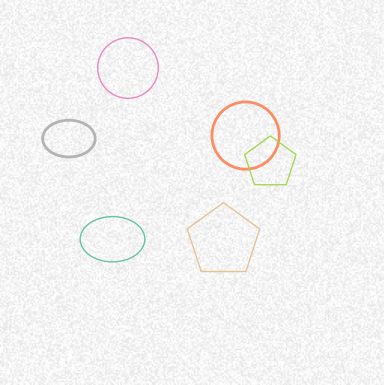[{"shape": "oval", "thickness": 1, "radius": 0.42, "center": [0.292, 0.379]}, {"shape": "circle", "thickness": 2, "radius": 0.44, "center": [0.638, 0.648]}, {"shape": "circle", "thickness": 1, "radius": 0.39, "center": [0.332, 0.823]}, {"shape": "pentagon", "thickness": 1, "radius": 0.35, "center": [0.702, 0.577]}, {"shape": "pentagon", "thickness": 1, "radius": 0.49, "center": [0.581, 0.375]}, {"shape": "oval", "thickness": 2, "radius": 0.34, "center": [0.179, 0.64]}]